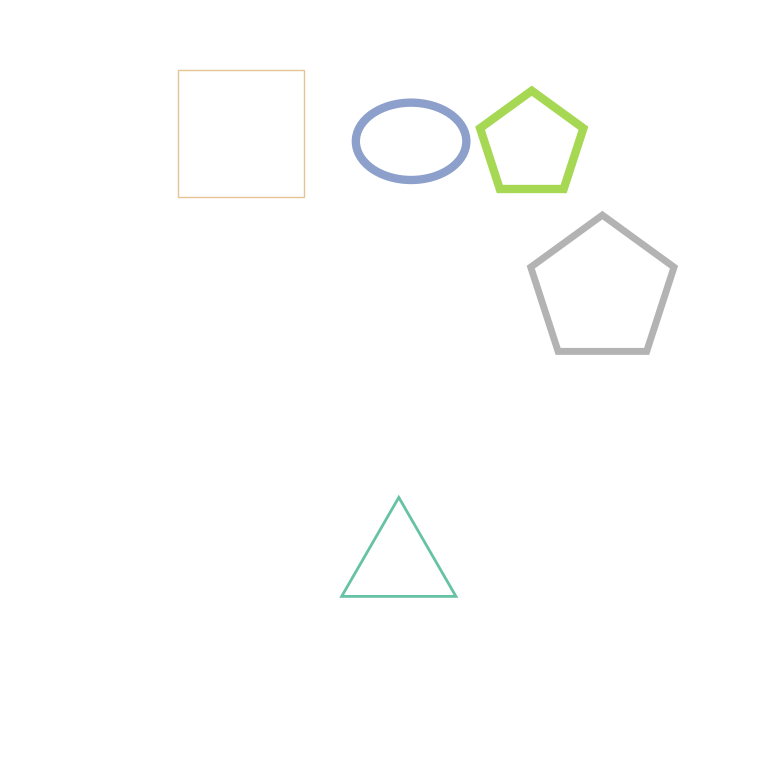[{"shape": "triangle", "thickness": 1, "radius": 0.43, "center": [0.518, 0.268]}, {"shape": "oval", "thickness": 3, "radius": 0.36, "center": [0.534, 0.816]}, {"shape": "pentagon", "thickness": 3, "radius": 0.35, "center": [0.691, 0.812]}, {"shape": "square", "thickness": 0.5, "radius": 0.41, "center": [0.313, 0.826]}, {"shape": "pentagon", "thickness": 2.5, "radius": 0.49, "center": [0.782, 0.623]}]